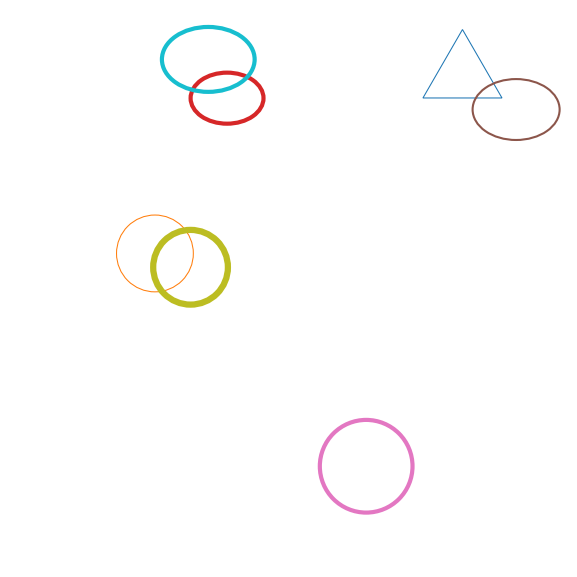[{"shape": "triangle", "thickness": 0.5, "radius": 0.4, "center": [0.801, 0.869]}, {"shape": "circle", "thickness": 0.5, "radius": 0.33, "center": [0.268, 0.56]}, {"shape": "oval", "thickness": 2, "radius": 0.32, "center": [0.393, 0.829]}, {"shape": "oval", "thickness": 1, "radius": 0.38, "center": [0.894, 0.809]}, {"shape": "circle", "thickness": 2, "radius": 0.4, "center": [0.634, 0.192]}, {"shape": "circle", "thickness": 3, "radius": 0.32, "center": [0.33, 0.536]}, {"shape": "oval", "thickness": 2, "radius": 0.4, "center": [0.361, 0.896]}]